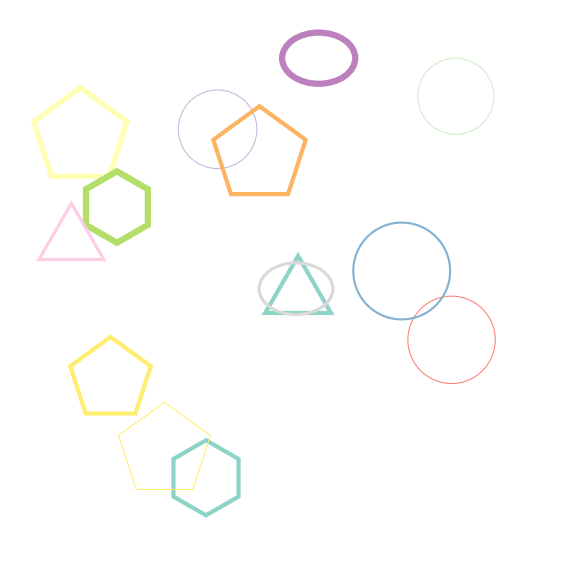[{"shape": "triangle", "thickness": 2, "radius": 0.33, "center": [0.516, 0.49]}, {"shape": "hexagon", "thickness": 2, "radius": 0.33, "center": [0.357, 0.172]}, {"shape": "pentagon", "thickness": 2.5, "radius": 0.42, "center": [0.139, 0.762]}, {"shape": "circle", "thickness": 0.5, "radius": 0.34, "center": [0.377, 0.775]}, {"shape": "circle", "thickness": 0.5, "radius": 0.38, "center": [0.782, 0.411]}, {"shape": "circle", "thickness": 1, "radius": 0.42, "center": [0.696, 0.53]}, {"shape": "pentagon", "thickness": 2, "radius": 0.42, "center": [0.449, 0.731]}, {"shape": "hexagon", "thickness": 3, "radius": 0.31, "center": [0.202, 0.641]}, {"shape": "triangle", "thickness": 1.5, "radius": 0.32, "center": [0.124, 0.582]}, {"shape": "oval", "thickness": 1.5, "radius": 0.32, "center": [0.513, 0.499]}, {"shape": "oval", "thickness": 3, "radius": 0.32, "center": [0.552, 0.898]}, {"shape": "circle", "thickness": 0.5, "radius": 0.33, "center": [0.789, 0.832]}, {"shape": "pentagon", "thickness": 0.5, "radius": 0.42, "center": [0.285, 0.219]}, {"shape": "pentagon", "thickness": 2, "radius": 0.37, "center": [0.191, 0.342]}]